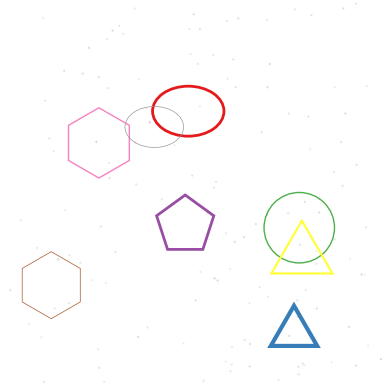[{"shape": "oval", "thickness": 2, "radius": 0.46, "center": [0.489, 0.711]}, {"shape": "triangle", "thickness": 3, "radius": 0.35, "center": [0.764, 0.136]}, {"shape": "circle", "thickness": 1, "radius": 0.46, "center": [0.777, 0.409]}, {"shape": "pentagon", "thickness": 2, "radius": 0.39, "center": [0.481, 0.415]}, {"shape": "triangle", "thickness": 1.5, "radius": 0.46, "center": [0.784, 0.335]}, {"shape": "hexagon", "thickness": 0.5, "radius": 0.44, "center": [0.133, 0.259]}, {"shape": "hexagon", "thickness": 1, "radius": 0.46, "center": [0.257, 0.629]}, {"shape": "oval", "thickness": 0.5, "radius": 0.38, "center": [0.401, 0.67]}]